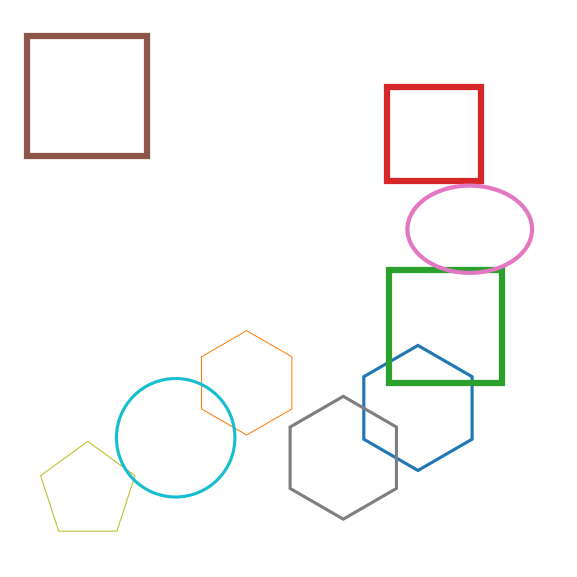[{"shape": "hexagon", "thickness": 1.5, "radius": 0.54, "center": [0.724, 0.293]}, {"shape": "hexagon", "thickness": 0.5, "radius": 0.45, "center": [0.427, 0.336]}, {"shape": "square", "thickness": 3, "radius": 0.49, "center": [0.771, 0.433]}, {"shape": "square", "thickness": 3, "radius": 0.41, "center": [0.751, 0.766]}, {"shape": "square", "thickness": 3, "radius": 0.52, "center": [0.15, 0.833]}, {"shape": "oval", "thickness": 2, "radius": 0.54, "center": [0.813, 0.602]}, {"shape": "hexagon", "thickness": 1.5, "radius": 0.53, "center": [0.594, 0.207]}, {"shape": "pentagon", "thickness": 0.5, "radius": 0.43, "center": [0.152, 0.149]}, {"shape": "circle", "thickness": 1.5, "radius": 0.51, "center": [0.304, 0.241]}]